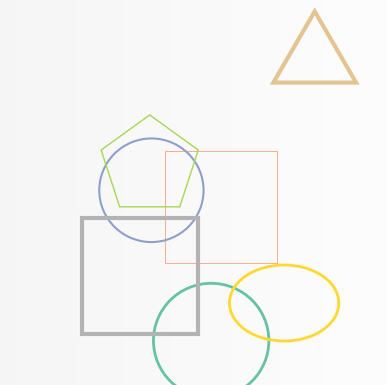[{"shape": "circle", "thickness": 2, "radius": 0.74, "center": [0.545, 0.115]}, {"shape": "square", "thickness": 0.5, "radius": 0.72, "center": [0.571, 0.462]}, {"shape": "circle", "thickness": 1.5, "radius": 0.67, "center": [0.391, 0.506]}, {"shape": "pentagon", "thickness": 1, "radius": 0.66, "center": [0.386, 0.57]}, {"shape": "oval", "thickness": 2, "radius": 0.71, "center": [0.733, 0.213]}, {"shape": "triangle", "thickness": 3, "radius": 0.62, "center": [0.812, 0.847]}, {"shape": "square", "thickness": 3, "radius": 0.75, "center": [0.361, 0.283]}]